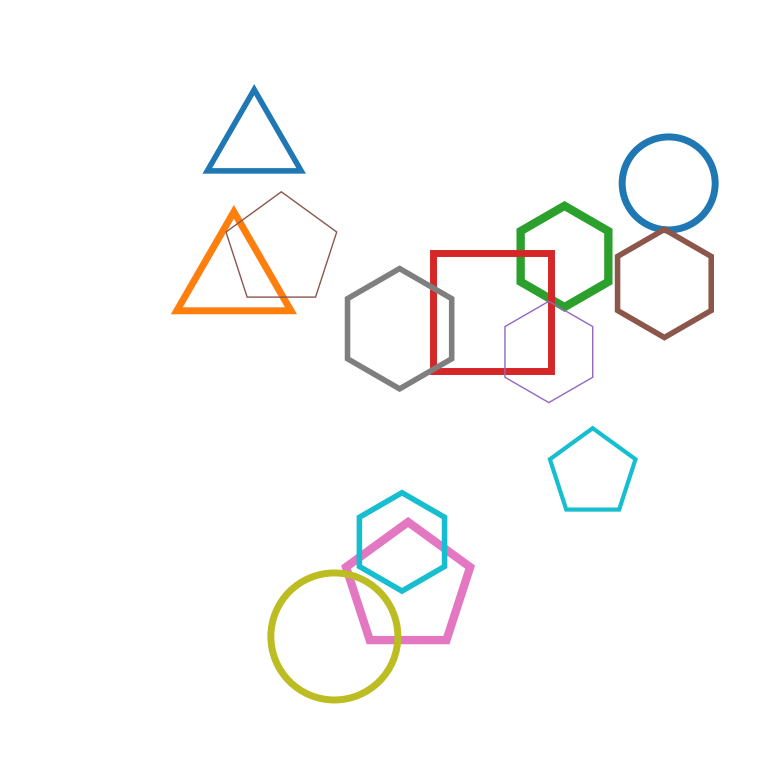[{"shape": "circle", "thickness": 2.5, "radius": 0.3, "center": [0.868, 0.762]}, {"shape": "triangle", "thickness": 2, "radius": 0.35, "center": [0.33, 0.813]}, {"shape": "triangle", "thickness": 2.5, "radius": 0.43, "center": [0.304, 0.639]}, {"shape": "hexagon", "thickness": 3, "radius": 0.33, "center": [0.733, 0.667]}, {"shape": "square", "thickness": 2.5, "radius": 0.38, "center": [0.639, 0.595]}, {"shape": "hexagon", "thickness": 0.5, "radius": 0.33, "center": [0.713, 0.543]}, {"shape": "pentagon", "thickness": 0.5, "radius": 0.38, "center": [0.365, 0.675]}, {"shape": "hexagon", "thickness": 2, "radius": 0.35, "center": [0.863, 0.632]}, {"shape": "pentagon", "thickness": 3, "radius": 0.42, "center": [0.53, 0.237]}, {"shape": "hexagon", "thickness": 2, "radius": 0.39, "center": [0.519, 0.573]}, {"shape": "circle", "thickness": 2.5, "radius": 0.41, "center": [0.434, 0.173]}, {"shape": "pentagon", "thickness": 1.5, "radius": 0.29, "center": [0.77, 0.385]}, {"shape": "hexagon", "thickness": 2, "radius": 0.32, "center": [0.522, 0.296]}]